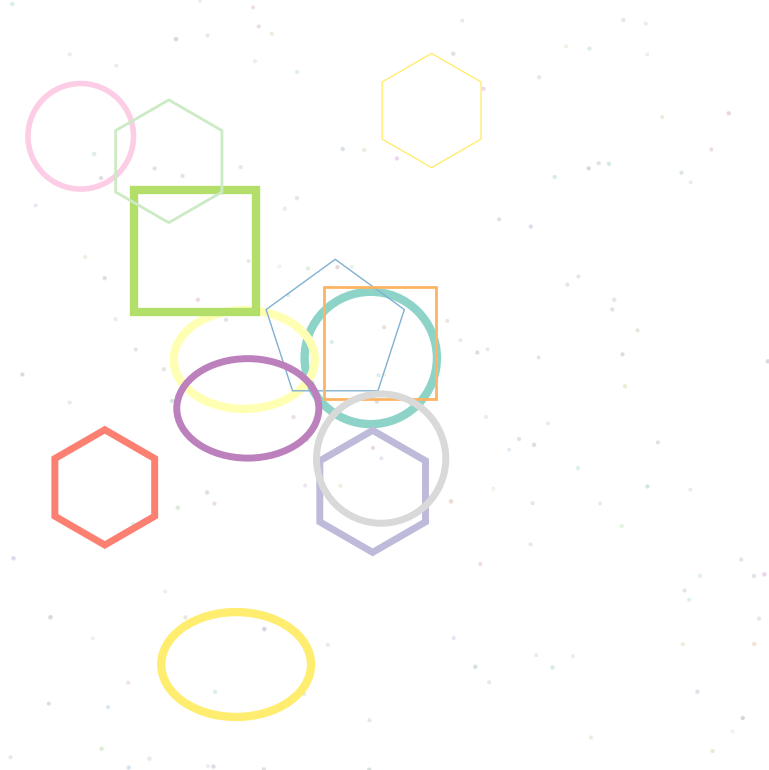[{"shape": "circle", "thickness": 3, "radius": 0.43, "center": [0.481, 0.535]}, {"shape": "oval", "thickness": 3, "radius": 0.46, "center": [0.317, 0.533]}, {"shape": "hexagon", "thickness": 2.5, "radius": 0.4, "center": [0.484, 0.362]}, {"shape": "hexagon", "thickness": 2.5, "radius": 0.37, "center": [0.136, 0.367]}, {"shape": "pentagon", "thickness": 0.5, "radius": 0.47, "center": [0.435, 0.569]}, {"shape": "square", "thickness": 1, "radius": 0.36, "center": [0.494, 0.554]}, {"shape": "square", "thickness": 3, "radius": 0.4, "center": [0.253, 0.674]}, {"shape": "circle", "thickness": 2, "radius": 0.34, "center": [0.105, 0.823]}, {"shape": "circle", "thickness": 2.5, "radius": 0.42, "center": [0.495, 0.404]}, {"shape": "oval", "thickness": 2.5, "radius": 0.46, "center": [0.322, 0.47]}, {"shape": "hexagon", "thickness": 1, "radius": 0.4, "center": [0.219, 0.791]}, {"shape": "hexagon", "thickness": 0.5, "radius": 0.37, "center": [0.561, 0.856]}, {"shape": "oval", "thickness": 3, "radius": 0.49, "center": [0.307, 0.137]}]